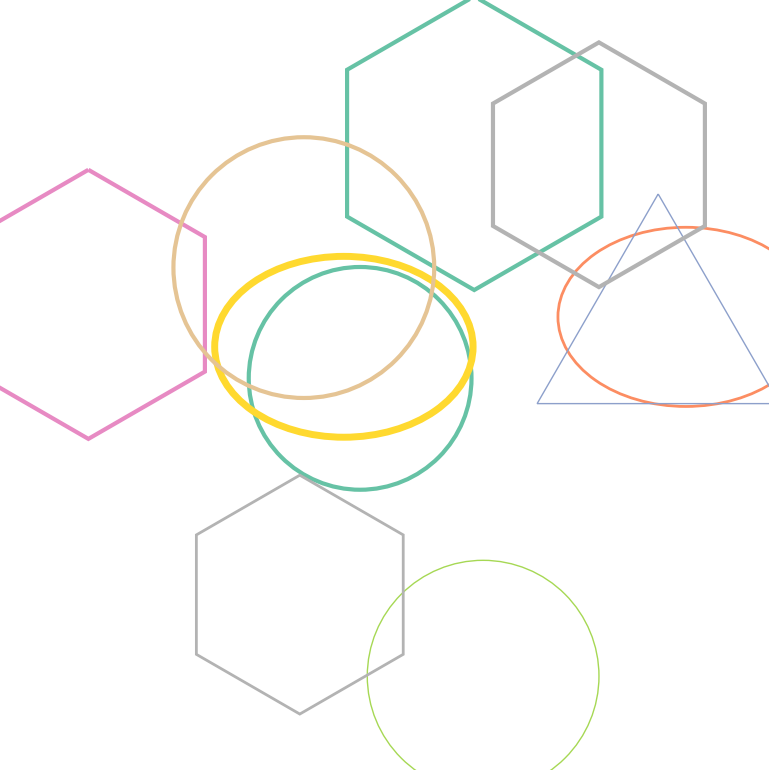[{"shape": "circle", "thickness": 1.5, "radius": 0.72, "center": [0.468, 0.509]}, {"shape": "hexagon", "thickness": 1.5, "radius": 0.95, "center": [0.616, 0.814]}, {"shape": "oval", "thickness": 1, "radius": 0.83, "center": [0.891, 0.588]}, {"shape": "triangle", "thickness": 0.5, "radius": 0.91, "center": [0.855, 0.567]}, {"shape": "hexagon", "thickness": 1.5, "radius": 0.87, "center": [0.115, 0.605]}, {"shape": "circle", "thickness": 0.5, "radius": 0.75, "center": [0.627, 0.122]}, {"shape": "oval", "thickness": 2.5, "radius": 0.84, "center": [0.447, 0.55]}, {"shape": "circle", "thickness": 1.5, "radius": 0.85, "center": [0.395, 0.652]}, {"shape": "hexagon", "thickness": 1, "radius": 0.78, "center": [0.389, 0.228]}, {"shape": "hexagon", "thickness": 1.5, "radius": 0.79, "center": [0.778, 0.786]}]